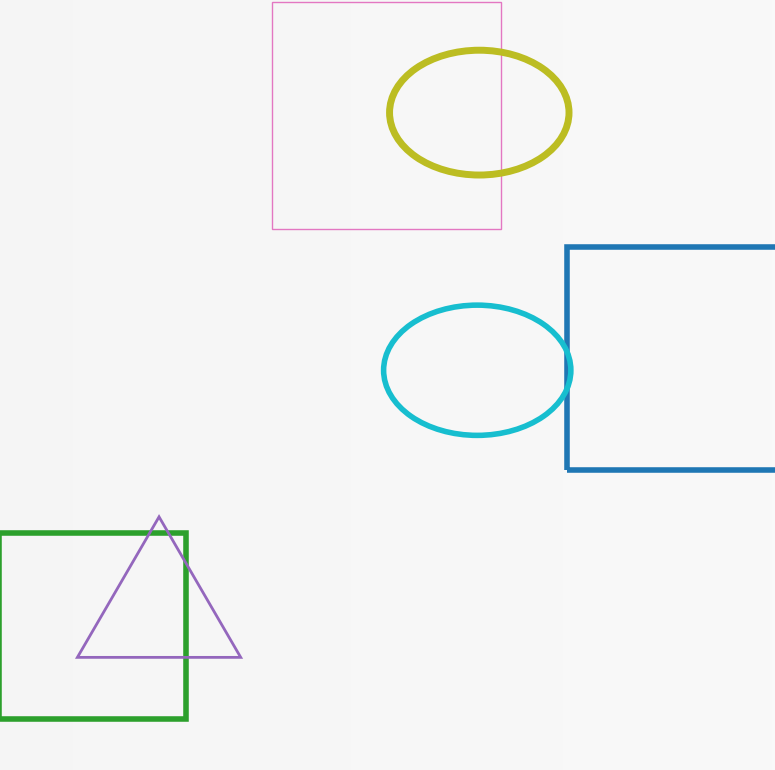[{"shape": "square", "thickness": 2, "radius": 0.72, "center": [0.876, 0.535]}, {"shape": "square", "thickness": 2, "radius": 0.6, "center": [0.12, 0.187]}, {"shape": "triangle", "thickness": 1, "radius": 0.61, "center": [0.205, 0.207]}, {"shape": "square", "thickness": 0.5, "radius": 0.74, "center": [0.499, 0.85]}, {"shape": "oval", "thickness": 2.5, "radius": 0.58, "center": [0.618, 0.854]}, {"shape": "oval", "thickness": 2, "radius": 0.6, "center": [0.616, 0.519]}]